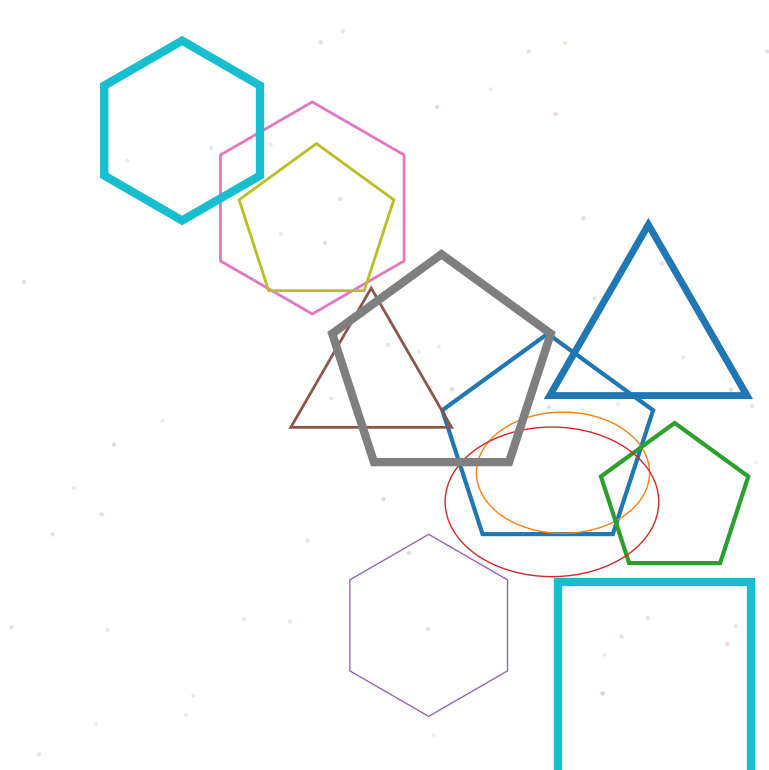[{"shape": "triangle", "thickness": 2.5, "radius": 0.74, "center": [0.842, 0.56]}, {"shape": "pentagon", "thickness": 1.5, "radius": 0.72, "center": [0.711, 0.423]}, {"shape": "oval", "thickness": 0.5, "radius": 0.56, "center": [0.731, 0.386]}, {"shape": "pentagon", "thickness": 1.5, "radius": 0.5, "center": [0.876, 0.35]}, {"shape": "oval", "thickness": 0.5, "radius": 0.69, "center": [0.717, 0.348]}, {"shape": "hexagon", "thickness": 0.5, "radius": 0.59, "center": [0.557, 0.188]}, {"shape": "triangle", "thickness": 1, "radius": 0.6, "center": [0.482, 0.505]}, {"shape": "hexagon", "thickness": 1, "radius": 0.69, "center": [0.406, 0.73]}, {"shape": "pentagon", "thickness": 3, "radius": 0.75, "center": [0.573, 0.521]}, {"shape": "pentagon", "thickness": 1, "radius": 0.53, "center": [0.411, 0.708]}, {"shape": "square", "thickness": 3, "radius": 0.63, "center": [0.85, 0.119]}, {"shape": "hexagon", "thickness": 3, "radius": 0.58, "center": [0.237, 0.83]}]